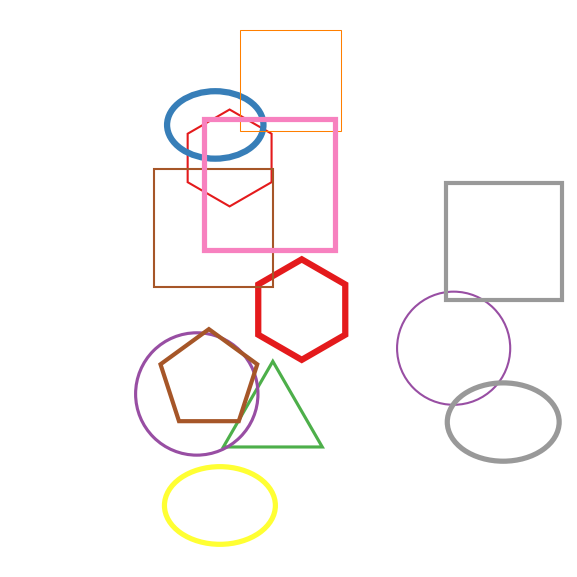[{"shape": "hexagon", "thickness": 3, "radius": 0.44, "center": [0.523, 0.463]}, {"shape": "hexagon", "thickness": 1, "radius": 0.42, "center": [0.398, 0.726]}, {"shape": "oval", "thickness": 3, "radius": 0.42, "center": [0.373, 0.783]}, {"shape": "triangle", "thickness": 1.5, "radius": 0.49, "center": [0.472, 0.275]}, {"shape": "circle", "thickness": 1.5, "radius": 0.53, "center": [0.341, 0.317]}, {"shape": "circle", "thickness": 1, "radius": 0.49, "center": [0.786, 0.396]}, {"shape": "square", "thickness": 0.5, "radius": 0.44, "center": [0.503, 0.86]}, {"shape": "oval", "thickness": 2.5, "radius": 0.48, "center": [0.381, 0.124]}, {"shape": "pentagon", "thickness": 2, "radius": 0.44, "center": [0.362, 0.341]}, {"shape": "square", "thickness": 1, "radius": 0.51, "center": [0.369, 0.605]}, {"shape": "square", "thickness": 2.5, "radius": 0.57, "center": [0.466, 0.68]}, {"shape": "oval", "thickness": 2.5, "radius": 0.48, "center": [0.871, 0.268]}, {"shape": "square", "thickness": 2, "radius": 0.5, "center": [0.873, 0.581]}]